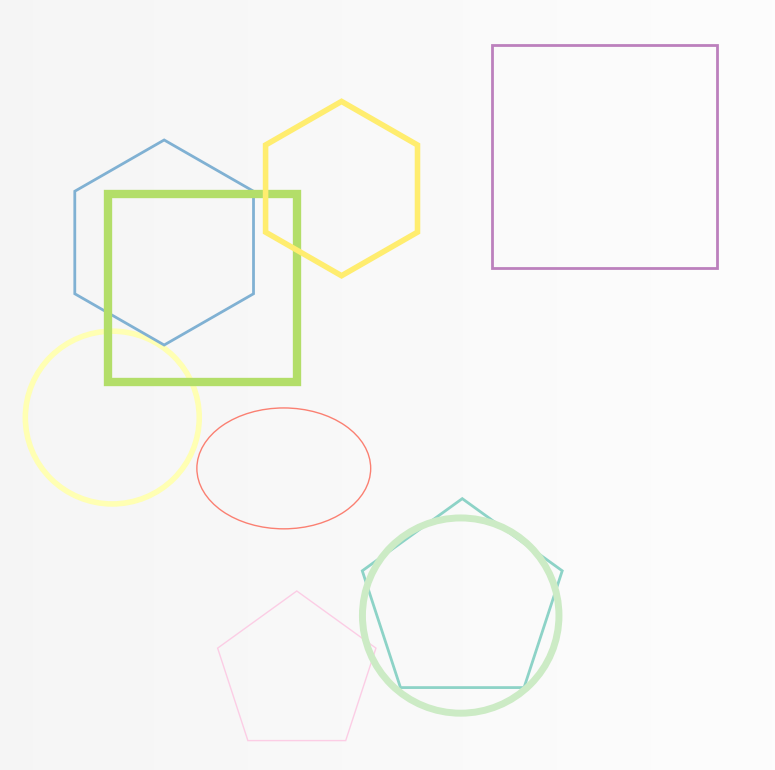[{"shape": "pentagon", "thickness": 1, "radius": 0.68, "center": [0.596, 0.217]}, {"shape": "circle", "thickness": 2, "radius": 0.56, "center": [0.145, 0.458]}, {"shape": "oval", "thickness": 0.5, "radius": 0.56, "center": [0.366, 0.392]}, {"shape": "hexagon", "thickness": 1, "radius": 0.67, "center": [0.212, 0.685]}, {"shape": "square", "thickness": 3, "radius": 0.61, "center": [0.262, 0.626]}, {"shape": "pentagon", "thickness": 0.5, "radius": 0.54, "center": [0.383, 0.125]}, {"shape": "square", "thickness": 1, "radius": 0.73, "center": [0.78, 0.797]}, {"shape": "circle", "thickness": 2.5, "radius": 0.63, "center": [0.594, 0.201]}, {"shape": "hexagon", "thickness": 2, "radius": 0.57, "center": [0.441, 0.755]}]